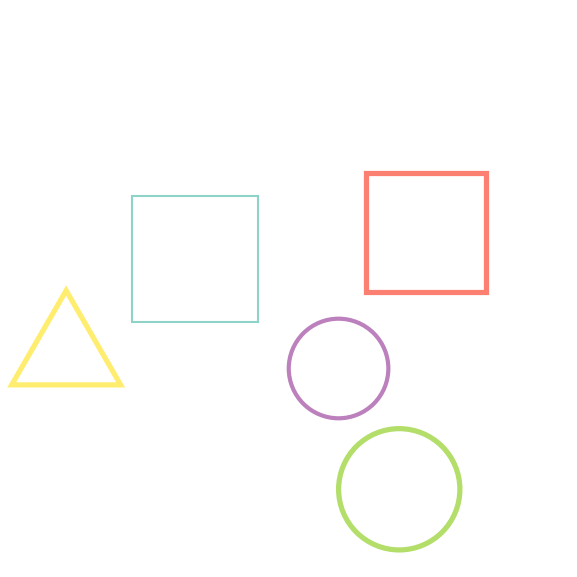[{"shape": "square", "thickness": 1, "radius": 0.55, "center": [0.337, 0.551]}, {"shape": "square", "thickness": 2.5, "radius": 0.52, "center": [0.738, 0.597]}, {"shape": "circle", "thickness": 2.5, "radius": 0.53, "center": [0.691, 0.152]}, {"shape": "circle", "thickness": 2, "radius": 0.43, "center": [0.586, 0.361]}, {"shape": "triangle", "thickness": 2.5, "radius": 0.54, "center": [0.115, 0.387]}]